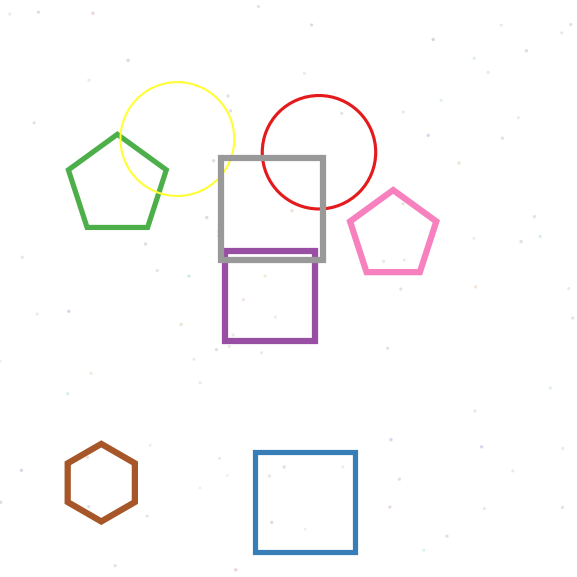[{"shape": "circle", "thickness": 1.5, "radius": 0.49, "center": [0.552, 0.735]}, {"shape": "square", "thickness": 2.5, "radius": 0.43, "center": [0.528, 0.131]}, {"shape": "pentagon", "thickness": 2.5, "radius": 0.45, "center": [0.203, 0.677]}, {"shape": "square", "thickness": 3, "radius": 0.39, "center": [0.468, 0.487]}, {"shape": "circle", "thickness": 1, "radius": 0.49, "center": [0.307, 0.758]}, {"shape": "hexagon", "thickness": 3, "radius": 0.34, "center": [0.175, 0.163]}, {"shape": "pentagon", "thickness": 3, "radius": 0.39, "center": [0.681, 0.591]}, {"shape": "square", "thickness": 3, "radius": 0.44, "center": [0.471, 0.637]}]